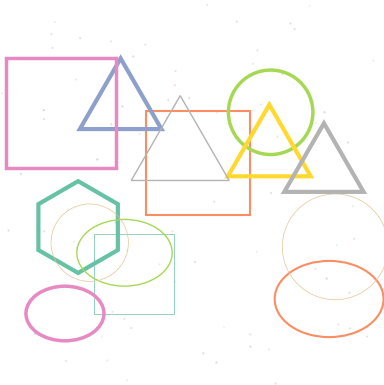[{"shape": "hexagon", "thickness": 3, "radius": 0.6, "center": [0.203, 0.41]}, {"shape": "square", "thickness": 0.5, "radius": 0.52, "center": [0.348, 0.288]}, {"shape": "oval", "thickness": 1.5, "radius": 0.71, "center": [0.855, 0.223]}, {"shape": "square", "thickness": 1.5, "radius": 0.67, "center": [0.515, 0.577]}, {"shape": "triangle", "thickness": 3, "radius": 0.61, "center": [0.313, 0.726]}, {"shape": "oval", "thickness": 2.5, "radius": 0.51, "center": [0.169, 0.186]}, {"shape": "square", "thickness": 2.5, "radius": 0.71, "center": [0.158, 0.706]}, {"shape": "oval", "thickness": 1, "radius": 0.62, "center": [0.323, 0.343]}, {"shape": "circle", "thickness": 2.5, "radius": 0.55, "center": [0.703, 0.708]}, {"shape": "triangle", "thickness": 3, "radius": 0.62, "center": [0.7, 0.604]}, {"shape": "circle", "thickness": 0.5, "radius": 0.69, "center": [0.871, 0.359]}, {"shape": "circle", "thickness": 0.5, "radius": 0.5, "center": [0.233, 0.37]}, {"shape": "triangle", "thickness": 1, "radius": 0.73, "center": [0.468, 0.605]}, {"shape": "triangle", "thickness": 3, "radius": 0.59, "center": [0.841, 0.561]}]